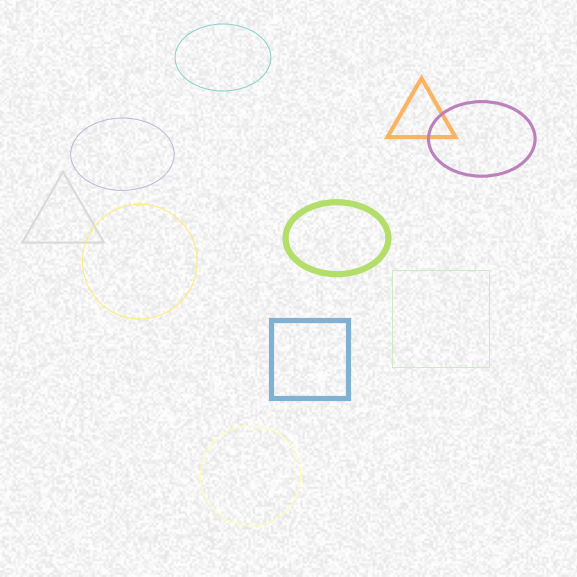[{"shape": "oval", "thickness": 0.5, "radius": 0.41, "center": [0.386, 0.9]}, {"shape": "circle", "thickness": 0.5, "radius": 0.43, "center": [0.434, 0.175]}, {"shape": "oval", "thickness": 0.5, "radius": 0.45, "center": [0.212, 0.732]}, {"shape": "square", "thickness": 2.5, "radius": 0.34, "center": [0.536, 0.377]}, {"shape": "triangle", "thickness": 2, "radius": 0.34, "center": [0.73, 0.796]}, {"shape": "oval", "thickness": 3, "radius": 0.45, "center": [0.583, 0.587]}, {"shape": "triangle", "thickness": 1, "radius": 0.41, "center": [0.109, 0.62]}, {"shape": "oval", "thickness": 1.5, "radius": 0.46, "center": [0.834, 0.759]}, {"shape": "square", "thickness": 0.5, "radius": 0.42, "center": [0.763, 0.448]}, {"shape": "circle", "thickness": 0.5, "radius": 0.5, "center": [0.242, 0.546]}]